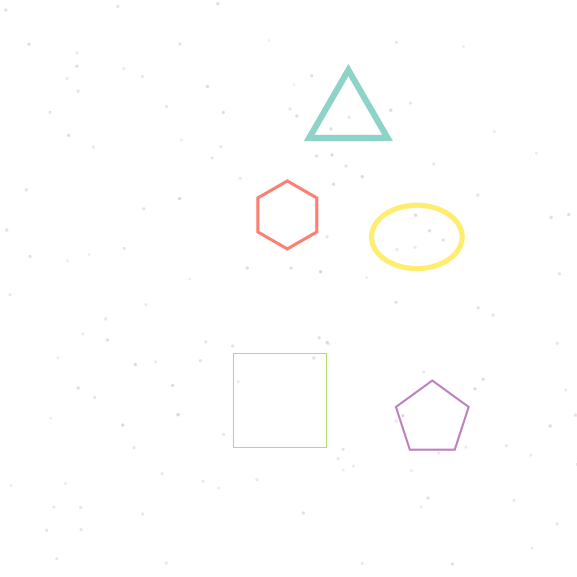[{"shape": "triangle", "thickness": 3, "radius": 0.39, "center": [0.603, 0.799]}, {"shape": "hexagon", "thickness": 1.5, "radius": 0.29, "center": [0.498, 0.627]}, {"shape": "square", "thickness": 0.5, "radius": 0.4, "center": [0.484, 0.307]}, {"shape": "pentagon", "thickness": 1, "radius": 0.33, "center": [0.749, 0.274]}, {"shape": "oval", "thickness": 2.5, "radius": 0.39, "center": [0.722, 0.589]}]